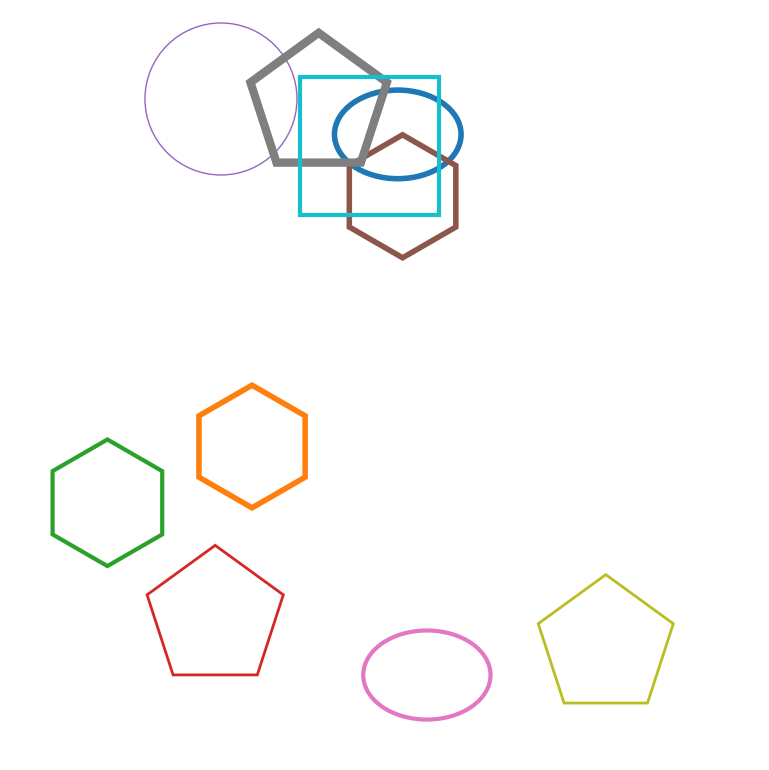[{"shape": "oval", "thickness": 2, "radius": 0.41, "center": [0.517, 0.825]}, {"shape": "hexagon", "thickness": 2, "radius": 0.4, "center": [0.327, 0.42]}, {"shape": "hexagon", "thickness": 1.5, "radius": 0.41, "center": [0.139, 0.347]}, {"shape": "pentagon", "thickness": 1, "radius": 0.47, "center": [0.279, 0.199]}, {"shape": "circle", "thickness": 0.5, "radius": 0.49, "center": [0.287, 0.871]}, {"shape": "hexagon", "thickness": 2, "radius": 0.4, "center": [0.523, 0.745]}, {"shape": "oval", "thickness": 1.5, "radius": 0.41, "center": [0.554, 0.123]}, {"shape": "pentagon", "thickness": 3, "radius": 0.47, "center": [0.414, 0.864]}, {"shape": "pentagon", "thickness": 1, "radius": 0.46, "center": [0.787, 0.162]}, {"shape": "square", "thickness": 1.5, "radius": 0.45, "center": [0.48, 0.811]}]